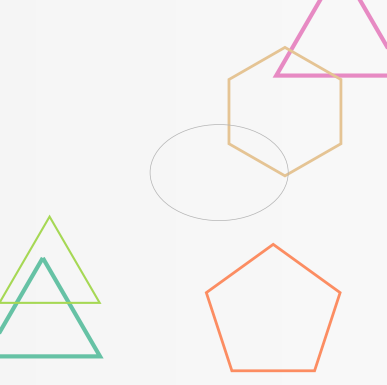[{"shape": "triangle", "thickness": 3, "radius": 0.85, "center": [0.11, 0.16]}, {"shape": "pentagon", "thickness": 2, "radius": 0.91, "center": [0.705, 0.184]}, {"shape": "triangle", "thickness": 3, "radius": 0.95, "center": [0.878, 0.899]}, {"shape": "triangle", "thickness": 1.5, "radius": 0.75, "center": [0.128, 0.288]}, {"shape": "hexagon", "thickness": 2, "radius": 0.83, "center": [0.735, 0.71]}, {"shape": "oval", "thickness": 0.5, "radius": 0.89, "center": [0.566, 0.552]}]